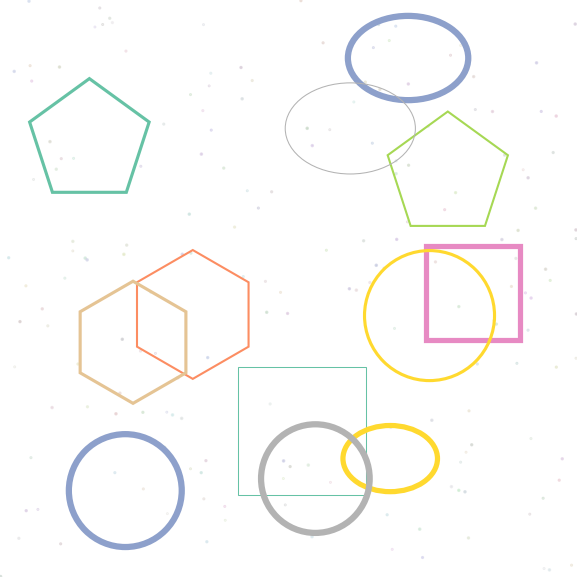[{"shape": "square", "thickness": 0.5, "radius": 0.55, "center": [0.523, 0.253]}, {"shape": "pentagon", "thickness": 1.5, "radius": 0.54, "center": [0.155, 0.754]}, {"shape": "hexagon", "thickness": 1, "radius": 0.56, "center": [0.334, 0.455]}, {"shape": "circle", "thickness": 3, "radius": 0.49, "center": [0.217, 0.15]}, {"shape": "oval", "thickness": 3, "radius": 0.52, "center": [0.707, 0.899]}, {"shape": "square", "thickness": 2.5, "radius": 0.41, "center": [0.82, 0.492]}, {"shape": "pentagon", "thickness": 1, "radius": 0.55, "center": [0.775, 0.697]}, {"shape": "circle", "thickness": 1.5, "radius": 0.56, "center": [0.744, 0.453]}, {"shape": "oval", "thickness": 2.5, "radius": 0.41, "center": [0.676, 0.205]}, {"shape": "hexagon", "thickness": 1.5, "radius": 0.53, "center": [0.23, 0.406]}, {"shape": "circle", "thickness": 3, "radius": 0.47, "center": [0.546, 0.17]}, {"shape": "oval", "thickness": 0.5, "radius": 0.56, "center": [0.607, 0.777]}]